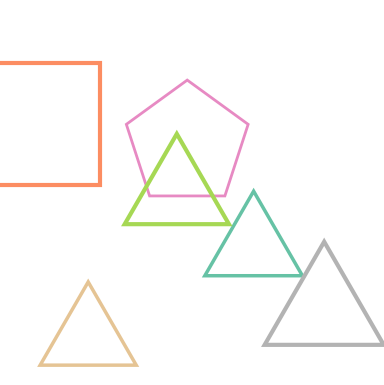[{"shape": "triangle", "thickness": 2.5, "radius": 0.73, "center": [0.659, 0.357]}, {"shape": "square", "thickness": 3, "radius": 0.79, "center": [0.102, 0.678]}, {"shape": "pentagon", "thickness": 2, "radius": 0.83, "center": [0.486, 0.626]}, {"shape": "triangle", "thickness": 3, "radius": 0.78, "center": [0.459, 0.496]}, {"shape": "triangle", "thickness": 2.5, "radius": 0.72, "center": [0.229, 0.124]}, {"shape": "triangle", "thickness": 3, "radius": 0.89, "center": [0.842, 0.194]}]